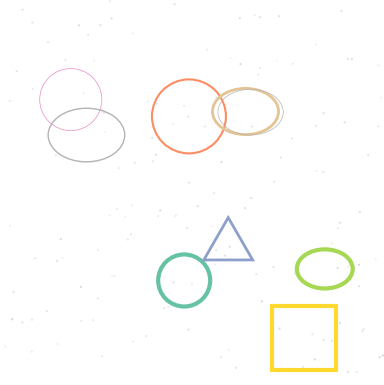[{"shape": "circle", "thickness": 3, "radius": 0.34, "center": [0.478, 0.271]}, {"shape": "circle", "thickness": 1.5, "radius": 0.48, "center": [0.491, 0.698]}, {"shape": "triangle", "thickness": 2, "radius": 0.37, "center": [0.593, 0.361]}, {"shape": "circle", "thickness": 0.5, "radius": 0.4, "center": [0.184, 0.741]}, {"shape": "oval", "thickness": 3, "radius": 0.36, "center": [0.844, 0.302]}, {"shape": "square", "thickness": 3, "radius": 0.41, "center": [0.79, 0.121]}, {"shape": "oval", "thickness": 2, "radius": 0.43, "center": [0.638, 0.71]}, {"shape": "oval", "thickness": 0.5, "radius": 0.42, "center": [0.651, 0.709]}, {"shape": "oval", "thickness": 1, "radius": 0.5, "center": [0.225, 0.649]}]